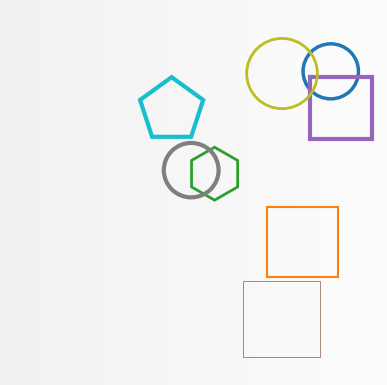[{"shape": "circle", "thickness": 2.5, "radius": 0.36, "center": [0.854, 0.815]}, {"shape": "square", "thickness": 1.5, "radius": 0.45, "center": [0.78, 0.372]}, {"shape": "hexagon", "thickness": 2, "radius": 0.34, "center": [0.554, 0.549]}, {"shape": "square", "thickness": 3, "radius": 0.4, "center": [0.879, 0.719]}, {"shape": "square", "thickness": 0.5, "radius": 0.5, "center": [0.727, 0.171]}, {"shape": "circle", "thickness": 3, "radius": 0.35, "center": [0.493, 0.558]}, {"shape": "circle", "thickness": 2, "radius": 0.46, "center": [0.728, 0.809]}, {"shape": "pentagon", "thickness": 3, "radius": 0.43, "center": [0.443, 0.714]}]